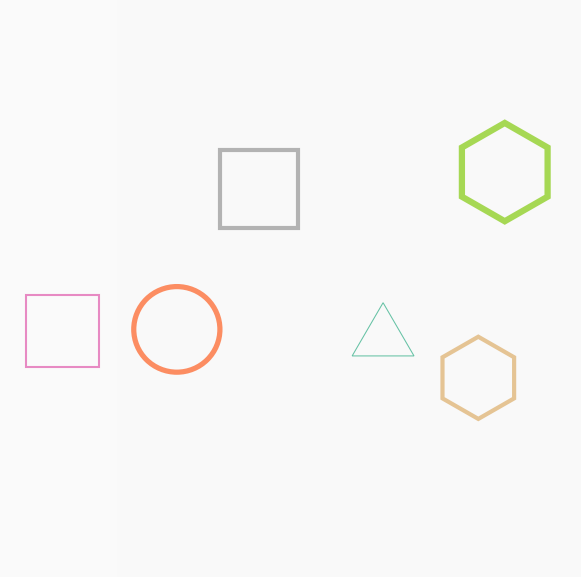[{"shape": "triangle", "thickness": 0.5, "radius": 0.31, "center": [0.659, 0.414]}, {"shape": "circle", "thickness": 2.5, "radius": 0.37, "center": [0.304, 0.429]}, {"shape": "square", "thickness": 1, "radius": 0.31, "center": [0.107, 0.426]}, {"shape": "hexagon", "thickness": 3, "radius": 0.43, "center": [0.868, 0.701]}, {"shape": "hexagon", "thickness": 2, "radius": 0.36, "center": [0.823, 0.345]}, {"shape": "square", "thickness": 2, "radius": 0.34, "center": [0.446, 0.672]}]